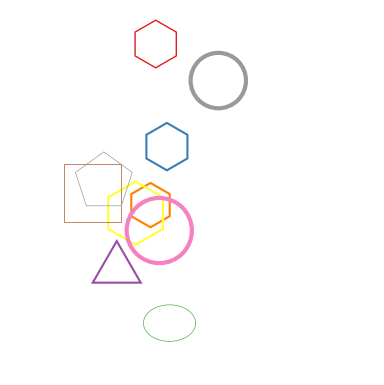[{"shape": "hexagon", "thickness": 1, "radius": 0.31, "center": [0.404, 0.886]}, {"shape": "hexagon", "thickness": 1.5, "radius": 0.31, "center": [0.434, 0.619]}, {"shape": "oval", "thickness": 0.5, "radius": 0.34, "center": [0.44, 0.161]}, {"shape": "triangle", "thickness": 1.5, "radius": 0.36, "center": [0.303, 0.302]}, {"shape": "hexagon", "thickness": 1.5, "radius": 0.29, "center": [0.391, 0.467]}, {"shape": "hexagon", "thickness": 1.5, "radius": 0.41, "center": [0.352, 0.446]}, {"shape": "square", "thickness": 0.5, "radius": 0.37, "center": [0.24, 0.498]}, {"shape": "circle", "thickness": 3, "radius": 0.42, "center": [0.414, 0.401]}, {"shape": "circle", "thickness": 3, "radius": 0.36, "center": [0.567, 0.791]}, {"shape": "pentagon", "thickness": 0.5, "radius": 0.39, "center": [0.27, 0.528]}]